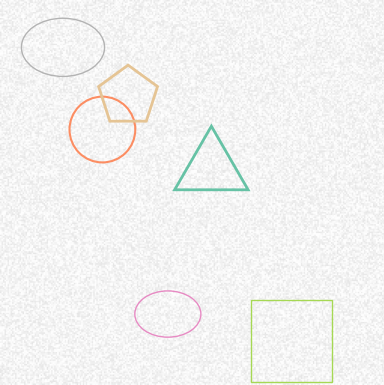[{"shape": "triangle", "thickness": 2, "radius": 0.55, "center": [0.549, 0.562]}, {"shape": "circle", "thickness": 1.5, "radius": 0.43, "center": [0.266, 0.664]}, {"shape": "oval", "thickness": 1, "radius": 0.43, "center": [0.436, 0.184]}, {"shape": "square", "thickness": 1, "radius": 0.53, "center": [0.757, 0.114]}, {"shape": "pentagon", "thickness": 2, "radius": 0.4, "center": [0.333, 0.75]}, {"shape": "oval", "thickness": 1, "radius": 0.54, "center": [0.164, 0.877]}]